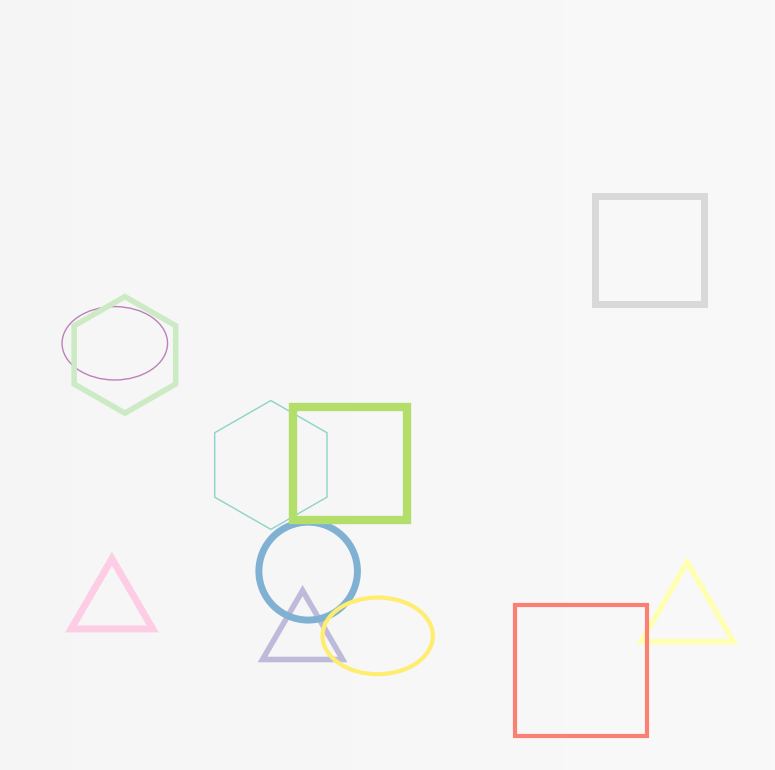[{"shape": "hexagon", "thickness": 0.5, "radius": 0.42, "center": [0.349, 0.396]}, {"shape": "triangle", "thickness": 2, "radius": 0.34, "center": [0.887, 0.201]}, {"shape": "triangle", "thickness": 2, "radius": 0.3, "center": [0.39, 0.173]}, {"shape": "square", "thickness": 1.5, "radius": 0.42, "center": [0.749, 0.129]}, {"shape": "circle", "thickness": 2.5, "radius": 0.32, "center": [0.398, 0.258]}, {"shape": "square", "thickness": 3, "radius": 0.37, "center": [0.451, 0.398]}, {"shape": "triangle", "thickness": 2.5, "radius": 0.3, "center": [0.144, 0.214]}, {"shape": "square", "thickness": 2.5, "radius": 0.35, "center": [0.838, 0.675]}, {"shape": "oval", "thickness": 0.5, "radius": 0.34, "center": [0.148, 0.554]}, {"shape": "hexagon", "thickness": 2, "radius": 0.38, "center": [0.161, 0.539]}, {"shape": "oval", "thickness": 1.5, "radius": 0.36, "center": [0.487, 0.174]}]